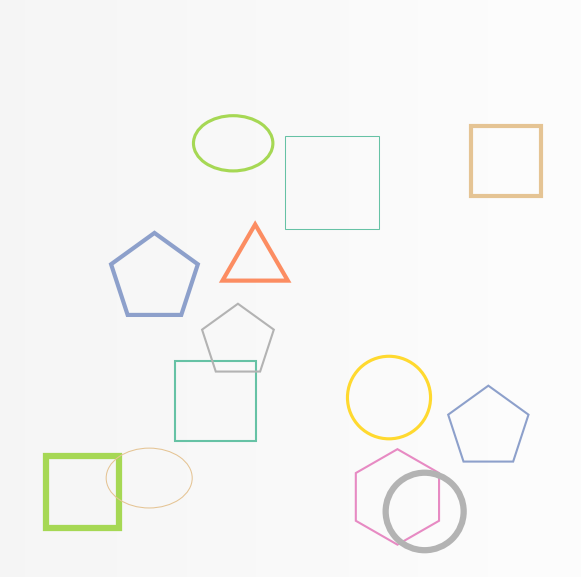[{"shape": "square", "thickness": 0.5, "radius": 0.4, "center": [0.571, 0.683]}, {"shape": "square", "thickness": 1, "radius": 0.35, "center": [0.37, 0.304]}, {"shape": "triangle", "thickness": 2, "radius": 0.32, "center": [0.439, 0.546]}, {"shape": "pentagon", "thickness": 1, "radius": 0.36, "center": [0.84, 0.259]}, {"shape": "pentagon", "thickness": 2, "radius": 0.39, "center": [0.266, 0.517]}, {"shape": "hexagon", "thickness": 1, "radius": 0.41, "center": [0.684, 0.139]}, {"shape": "oval", "thickness": 1.5, "radius": 0.34, "center": [0.401, 0.751]}, {"shape": "square", "thickness": 3, "radius": 0.31, "center": [0.142, 0.147]}, {"shape": "circle", "thickness": 1.5, "radius": 0.36, "center": [0.669, 0.311]}, {"shape": "square", "thickness": 2, "radius": 0.3, "center": [0.871, 0.721]}, {"shape": "oval", "thickness": 0.5, "radius": 0.37, "center": [0.257, 0.171]}, {"shape": "circle", "thickness": 3, "radius": 0.34, "center": [0.731, 0.113]}, {"shape": "pentagon", "thickness": 1, "radius": 0.32, "center": [0.409, 0.408]}]